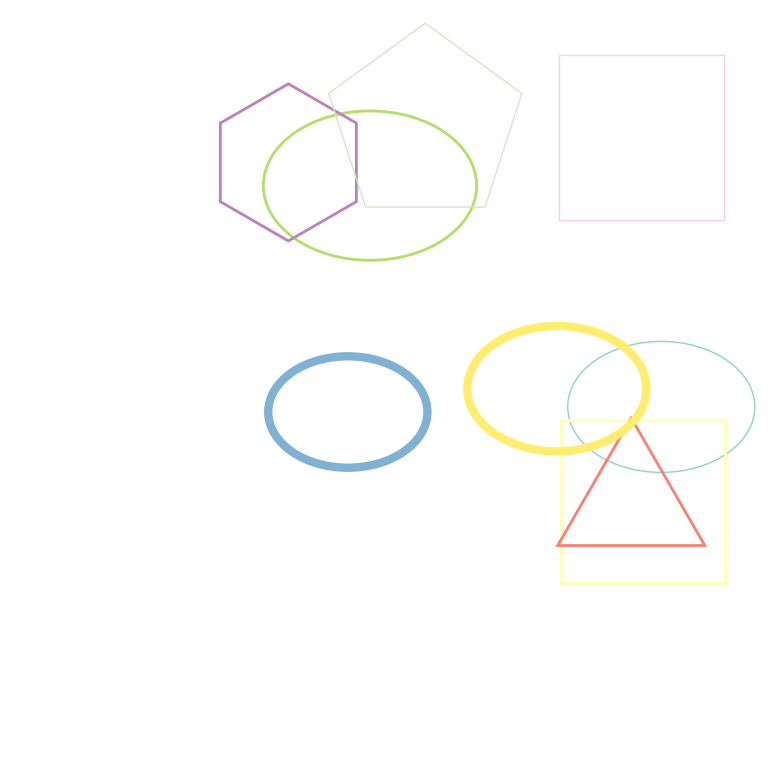[{"shape": "oval", "thickness": 0.5, "radius": 0.61, "center": [0.859, 0.472]}, {"shape": "square", "thickness": 1, "radius": 0.53, "center": [0.835, 0.349]}, {"shape": "triangle", "thickness": 1, "radius": 0.55, "center": [0.82, 0.347]}, {"shape": "oval", "thickness": 3, "radius": 0.52, "center": [0.452, 0.465]}, {"shape": "oval", "thickness": 1, "radius": 0.69, "center": [0.481, 0.759]}, {"shape": "square", "thickness": 0.5, "radius": 0.54, "center": [0.833, 0.822]}, {"shape": "hexagon", "thickness": 1, "radius": 0.51, "center": [0.374, 0.789]}, {"shape": "pentagon", "thickness": 0.5, "radius": 0.66, "center": [0.552, 0.838]}, {"shape": "oval", "thickness": 3, "radius": 0.58, "center": [0.723, 0.495]}]